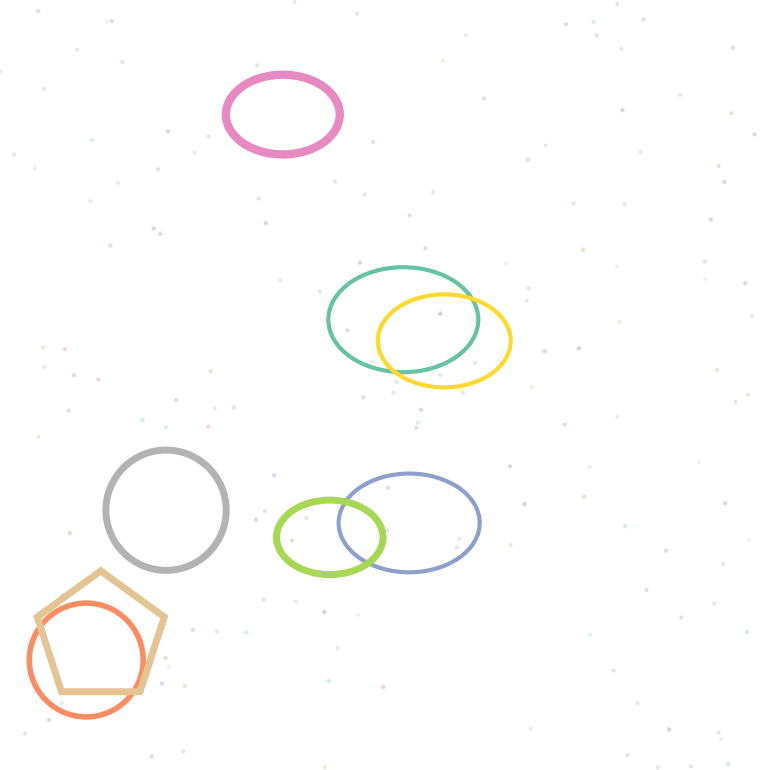[{"shape": "oval", "thickness": 1.5, "radius": 0.49, "center": [0.524, 0.585]}, {"shape": "circle", "thickness": 2, "radius": 0.37, "center": [0.112, 0.143]}, {"shape": "oval", "thickness": 1.5, "radius": 0.46, "center": [0.531, 0.321]}, {"shape": "oval", "thickness": 3, "radius": 0.37, "center": [0.367, 0.851]}, {"shape": "oval", "thickness": 2.5, "radius": 0.35, "center": [0.428, 0.302]}, {"shape": "oval", "thickness": 1.5, "radius": 0.43, "center": [0.577, 0.557]}, {"shape": "pentagon", "thickness": 2.5, "radius": 0.43, "center": [0.131, 0.172]}, {"shape": "circle", "thickness": 2.5, "radius": 0.39, "center": [0.216, 0.337]}]